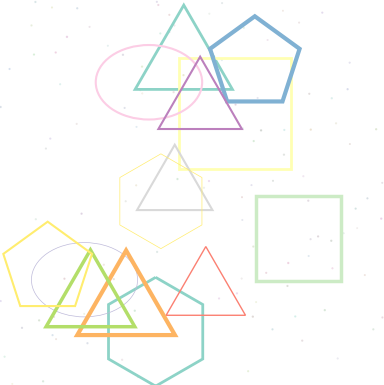[{"shape": "triangle", "thickness": 2, "radius": 0.73, "center": [0.477, 0.841]}, {"shape": "hexagon", "thickness": 2, "radius": 0.71, "center": [0.404, 0.138]}, {"shape": "square", "thickness": 2, "radius": 0.73, "center": [0.61, 0.705]}, {"shape": "oval", "thickness": 0.5, "radius": 0.69, "center": [0.22, 0.273]}, {"shape": "triangle", "thickness": 1, "radius": 0.59, "center": [0.535, 0.241]}, {"shape": "pentagon", "thickness": 3, "radius": 0.61, "center": [0.662, 0.835]}, {"shape": "triangle", "thickness": 3, "radius": 0.73, "center": [0.328, 0.203]}, {"shape": "triangle", "thickness": 2.5, "radius": 0.67, "center": [0.235, 0.218]}, {"shape": "oval", "thickness": 1.5, "radius": 0.69, "center": [0.387, 0.786]}, {"shape": "triangle", "thickness": 1.5, "radius": 0.57, "center": [0.454, 0.511]}, {"shape": "triangle", "thickness": 1.5, "radius": 0.63, "center": [0.52, 0.727]}, {"shape": "square", "thickness": 2.5, "radius": 0.55, "center": [0.776, 0.38]}, {"shape": "pentagon", "thickness": 1.5, "radius": 0.61, "center": [0.124, 0.303]}, {"shape": "hexagon", "thickness": 0.5, "radius": 0.62, "center": [0.418, 0.477]}]